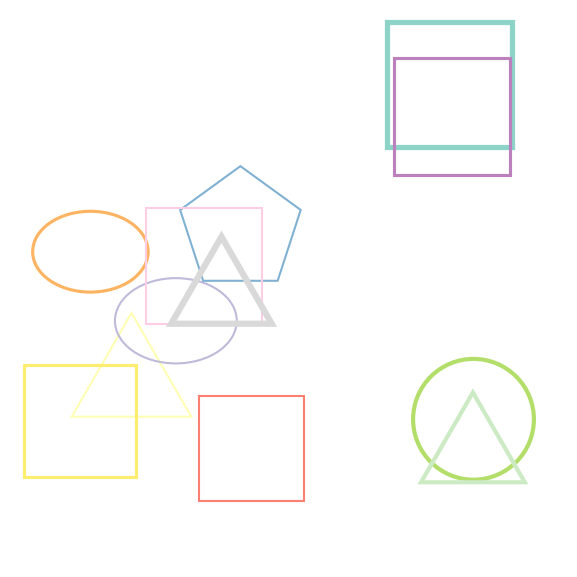[{"shape": "square", "thickness": 2.5, "radius": 0.54, "center": [0.778, 0.853]}, {"shape": "triangle", "thickness": 1, "radius": 0.6, "center": [0.228, 0.337]}, {"shape": "oval", "thickness": 1, "radius": 0.53, "center": [0.304, 0.444]}, {"shape": "square", "thickness": 1, "radius": 0.45, "center": [0.436, 0.222]}, {"shape": "pentagon", "thickness": 1, "radius": 0.55, "center": [0.416, 0.602]}, {"shape": "oval", "thickness": 1.5, "radius": 0.5, "center": [0.157, 0.563]}, {"shape": "circle", "thickness": 2, "radius": 0.52, "center": [0.82, 0.273]}, {"shape": "square", "thickness": 1, "radius": 0.5, "center": [0.353, 0.538]}, {"shape": "triangle", "thickness": 3, "radius": 0.5, "center": [0.383, 0.489]}, {"shape": "square", "thickness": 1.5, "radius": 0.5, "center": [0.783, 0.797]}, {"shape": "triangle", "thickness": 2, "radius": 0.52, "center": [0.819, 0.216]}, {"shape": "square", "thickness": 1.5, "radius": 0.48, "center": [0.139, 0.27]}]